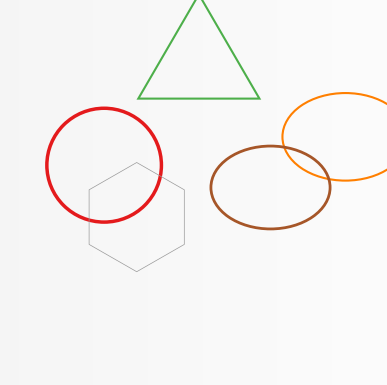[{"shape": "circle", "thickness": 2.5, "radius": 0.74, "center": [0.269, 0.571]}, {"shape": "triangle", "thickness": 1.5, "radius": 0.9, "center": [0.513, 0.834]}, {"shape": "oval", "thickness": 1.5, "radius": 0.81, "center": [0.891, 0.645]}, {"shape": "oval", "thickness": 2, "radius": 0.77, "center": [0.698, 0.513]}, {"shape": "hexagon", "thickness": 0.5, "radius": 0.71, "center": [0.353, 0.436]}]